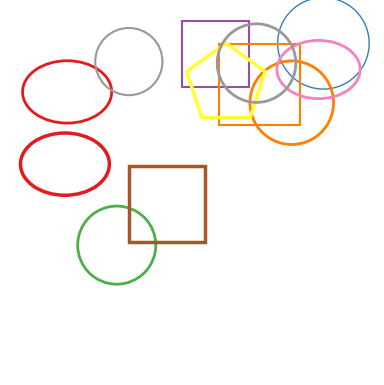[{"shape": "oval", "thickness": 2, "radius": 0.58, "center": [0.174, 0.761]}, {"shape": "oval", "thickness": 2.5, "radius": 0.58, "center": [0.169, 0.574]}, {"shape": "circle", "thickness": 1, "radius": 0.59, "center": [0.84, 0.887]}, {"shape": "circle", "thickness": 2, "radius": 0.51, "center": [0.303, 0.363]}, {"shape": "square", "thickness": 1.5, "radius": 0.43, "center": [0.561, 0.86]}, {"shape": "square", "thickness": 1.5, "radius": 0.53, "center": [0.674, 0.78]}, {"shape": "circle", "thickness": 2, "radius": 0.54, "center": [0.758, 0.733]}, {"shape": "pentagon", "thickness": 2.5, "radius": 0.53, "center": [0.587, 0.781]}, {"shape": "square", "thickness": 2.5, "radius": 0.49, "center": [0.434, 0.469]}, {"shape": "oval", "thickness": 2, "radius": 0.54, "center": [0.827, 0.819]}, {"shape": "circle", "thickness": 1.5, "radius": 0.44, "center": [0.335, 0.84]}, {"shape": "circle", "thickness": 2, "radius": 0.51, "center": [0.666, 0.836]}]